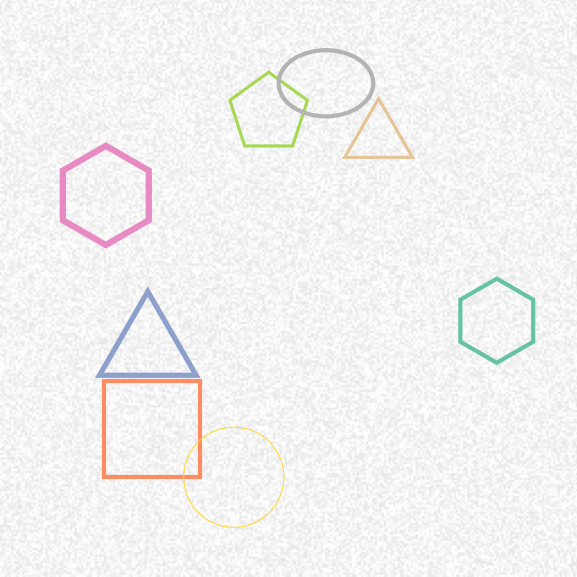[{"shape": "hexagon", "thickness": 2, "radius": 0.36, "center": [0.86, 0.444]}, {"shape": "square", "thickness": 2, "radius": 0.41, "center": [0.263, 0.257]}, {"shape": "triangle", "thickness": 2.5, "radius": 0.48, "center": [0.256, 0.398]}, {"shape": "hexagon", "thickness": 3, "radius": 0.43, "center": [0.183, 0.661]}, {"shape": "pentagon", "thickness": 1.5, "radius": 0.35, "center": [0.465, 0.804]}, {"shape": "circle", "thickness": 0.5, "radius": 0.43, "center": [0.405, 0.173]}, {"shape": "triangle", "thickness": 1.5, "radius": 0.34, "center": [0.656, 0.761]}, {"shape": "oval", "thickness": 2, "radius": 0.41, "center": [0.564, 0.855]}]